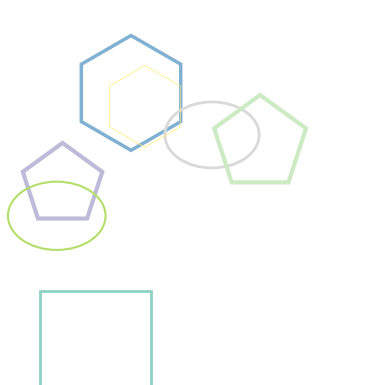[{"shape": "square", "thickness": 2, "radius": 0.72, "center": [0.247, 0.101]}, {"shape": "pentagon", "thickness": 3, "radius": 0.54, "center": [0.162, 0.52]}, {"shape": "hexagon", "thickness": 2.5, "radius": 0.75, "center": [0.34, 0.759]}, {"shape": "oval", "thickness": 1.5, "radius": 0.63, "center": [0.147, 0.439]}, {"shape": "oval", "thickness": 2, "radius": 0.61, "center": [0.551, 0.65]}, {"shape": "pentagon", "thickness": 3, "radius": 0.63, "center": [0.675, 0.628]}, {"shape": "hexagon", "thickness": 0.5, "radius": 0.53, "center": [0.376, 0.724]}]